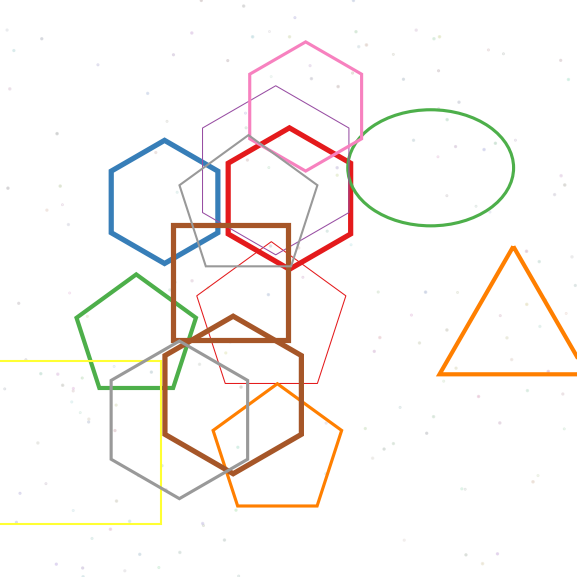[{"shape": "hexagon", "thickness": 2.5, "radius": 0.61, "center": [0.501, 0.655]}, {"shape": "pentagon", "thickness": 0.5, "radius": 0.68, "center": [0.47, 0.445]}, {"shape": "hexagon", "thickness": 2.5, "radius": 0.53, "center": [0.285, 0.649]}, {"shape": "oval", "thickness": 1.5, "radius": 0.72, "center": [0.746, 0.709]}, {"shape": "pentagon", "thickness": 2, "radius": 0.54, "center": [0.236, 0.415]}, {"shape": "hexagon", "thickness": 0.5, "radius": 0.73, "center": [0.477, 0.704]}, {"shape": "pentagon", "thickness": 1.5, "radius": 0.59, "center": [0.48, 0.218]}, {"shape": "triangle", "thickness": 2, "radius": 0.74, "center": [0.889, 0.425]}, {"shape": "square", "thickness": 1, "radius": 0.71, "center": [0.137, 0.233]}, {"shape": "hexagon", "thickness": 2.5, "radius": 0.68, "center": [0.404, 0.315]}, {"shape": "square", "thickness": 2.5, "radius": 0.5, "center": [0.399, 0.51]}, {"shape": "hexagon", "thickness": 1.5, "radius": 0.56, "center": [0.529, 0.815]}, {"shape": "hexagon", "thickness": 1.5, "radius": 0.68, "center": [0.311, 0.272]}, {"shape": "pentagon", "thickness": 1, "radius": 0.63, "center": [0.43, 0.64]}]